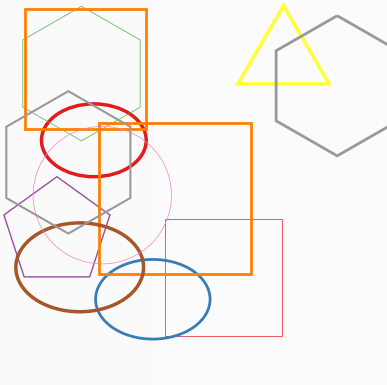[{"shape": "square", "thickness": 0.5, "radius": 0.76, "center": [0.577, 0.279]}, {"shape": "oval", "thickness": 2.5, "radius": 0.68, "center": [0.242, 0.636]}, {"shape": "oval", "thickness": 2, "radius": 0.74, "center": [0.394, 0.223]}, {"shape": "hexagon", "thickness": 0.5, "radius": 0.87, "center": [0.21, 0.809]}, {"shape": "pentagon", "thickness": 1, "radius": 0.72, "center": [0.147, 0.397]}, {"shape": "square", "thickness": 2, "radius": 0.98, "center": [0.452, 0.485]}, {"shape": "square", "thickness": 2, "radius": 0.78, "center": [0.221, 0.821]}, {"shape": "triangle", "thickness": 2.5, "radius": 0.68, "center": [0.732, 0.85]}, {"shape": "oval", "thickness": 2.5, "radius": 0.82, "center": [0.206, 0.306]}, {"shape": "circle", "thickness": 0.5, "radius": 0.89, "center": [0.264, 0.493]}, {"shape": "hexagon", "thickness": 1.5, "radius": 0.92, "center": [0.176, 0.578]}, {"shape": "hexagon", "thickness": 2, "radius": 0.91, "center": [0.87, 0.777]}]